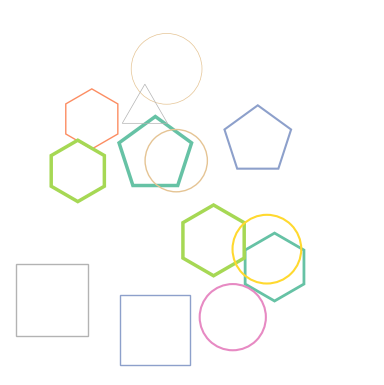[{"shape": "hexagon", "thickness": 2, "radius": 0.44, "center": [0.713, 0.306]}, {"shape": "pentagon", "thickness": 2.5, "radius": 0.5, "center": [0.403, 0.598]}, {"shape": "hexagon", "thickness": 1, "radius": 0.39, "center": [0.238, 0.691]}, {"shape": "pentagon", "thickness": 1.5, "radius": 0.45, "center": [0.67, 0.635]}, {"shape": "square", "thickness": 1, "radius": 0.45, "center": [0.403, 0.143]}, {"shape": "circle", "thickness": 1.5, "radius": 0.43, "center": [0.605, 0.176]}, {"shape": "hexagon", "thickness": 2.5, "radius": 0.4, "center": [0.202, 0.556]}, {"shape": "hexagon", "thickness": 2.5, "radius": 0.46, "center": [0.555, 0.376]}, {"shape": "circle", "thickness": 1.5, "radius": 0.45, "center": [0.693, 0.353]}, {"shape": "circle", "thickness": 0.5, "radius": 0.46, "center": [0.433, 0.821]}, {"shape": "circle", "thickness": 1, "radius": 0.4, "center": [0.458, 0.583]}, {"shape": "triangle", "thickness": 0.5, "radius": 0.34, "center": [0.376, 0.714]}, {"shape": "square", "thickness": 1, "radius": 0.47, "center": [0.135, 0.221]}]